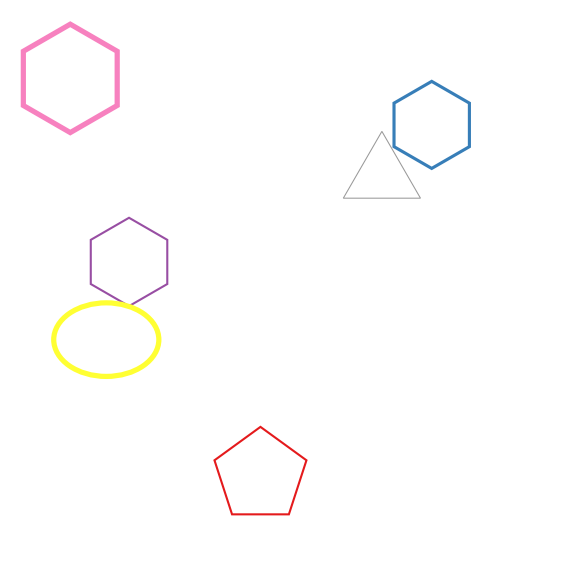[{"shape": "pentagon", "thickness": 1, "radius": 0.42, "center": [0.451, 0.176]}, {"shape": "hexagon", "thickness": 1.5, "radius": 0.38, "center": [0.748, 0.783]}, {"shape": "hexagon", "thickness": 1, "radius": 0.38, "center": [0.223, 0.546]}, {"shape": "oval", "thickness": 2.5, "radius": 0.46, "center": [0.184, 0.411]}, {"shape": "hexagon", "thickness": 2.5, "radius": 0.47, "center": [0.122, 0.863]}, {"shape": "triangle", "thickness": 0.5, "radius": 0.39, "center": [0.661, 0.695]}]